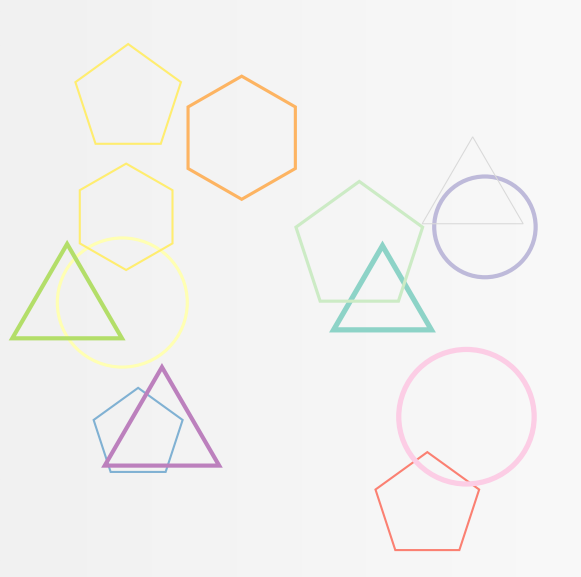[{"shape": "triangle", "thickness": 2.5, "radius": 0.49, "center": [0.658, 0.477]}, {"shape": "circle", "thickness": 1.5, "radius": 0.56, "center": [0.21, 0.475]}, {"shape": "circle", "thickness": 2, "radius": 0.44, "center": [0.834, 0.606]}, {"shape": "pentagon", "thickness": 1, "radius": 0.47, "center": [0.735, 0.122]}, {"shape": "pentagon", "thickness": 1, "radius": 0.4, "center": [0.238, 0.247]}, {"shape": "hexagon", "thickness": 1.5, "radius": 0.53, "center": [0.416, 0.761]}, {"shape": "triangle", "thickness": 2, "radius": 0.54, "center": [0.115, 0.468]}, {"shape": "circle", "thickness": 2.5, "radius": 0.58, "center": [0.803, 0.278]}, {"shape": "triangle", "thickness": 0.5, "radius": 0.5, "center": [0.813, 0.662]}, {"shape": "triangle", "thickness": 2, "radius": 0.57, "center": [0.279, 0.25]}, {"shape": "pentagon", "thickness": 1.5, "radius": 0.57, "center": [0.618, 0.57]}, {"shape": "pentagon", "thickness": 1, "radius": 0.48, "center": [0.221, 0.827]}, {"shape": "hexagon", "thickness": 1, "radius": 0.46, "center": [0.217, 0.624]}]